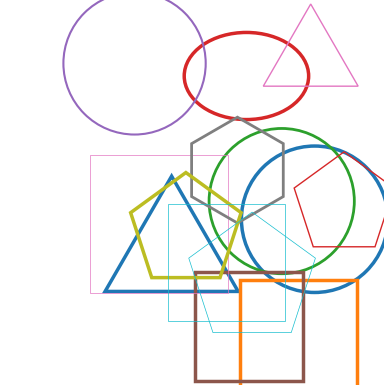[{"shape": "triangle", "thickness": 2.5, "radius": 1.0, "center": [0.446, 0.343]}, {"shape": "circle", "thickness": 2.5, "radius": 0.95, "center": [0.817, 0.431]}, {"shape": "square", "thickness": 2.5, "radius": 0.76, "center": [0.775, 0.121]}, {"shape": "circle", "thickness": 2, "radius": 0.94, "center": [0.732, 0.478]}, {"shape": "oval", "thickness": 2.5, "radius": 0.81, "center": [0.64, 0.803]}, {"shape": "pentagon", "thickness": 1, "radius": 0.68, "center": [0.894, 0.469]}, {"shape": "circle", "thickness": 1.5, "radius": 0.92, "center": [0.349, 0.835]}, {"shape": "square", "thickness": 2.5, "radius": 0.71, "center": [0.647, 0.152]}, {"shape": "square", "thickness": 0.5, "radius": 0.9, "center": [0.414, 0.417]}, {"shape": "triangle", "thickness": 1, "radius": 0.71, "center": [0.807, 0.847]}, {"shape": "hexagon", "thickness": 2, "radius": 0.69, "center": [0.617, 0.558]}, {"shape": "pentagon", "thickness": 2.5, "radius": 0.75, "center": [0.483, 0.401]}, {"shape": "pentagon", "thickness": 0.5, "radius": 0.86, "center": [0.655, 0.276]}, {"shape": "square", "thickness": 0.5, "radius": 0.76, "center": [0.589, 0.317]}]